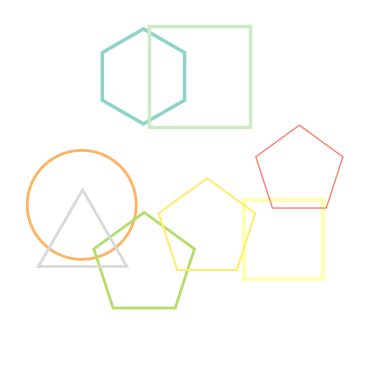[{"shape": "hexagon", "thickness": 2.5, "radius": 0.62, "center": [0.373, 0.802]}, {"shape": "square", "thickness": 3, "radius": 0.51, "center": [0.737, 0.378]}, {"shape": "pentagon", "thickness": 1, "radius": 0.59, "center": [0.778, 0.556]}, {"shape": "circle", "thickness": 2, "radius": 0.71, "center": [0.212, 0.468]}, {"shape": "pentagon", "thickness": 2, "radius": 0.69, "center": [0.374, 0.311]}, {"shape": "triangle", "thickness": 2, "radius": 0.66, "center": [0.214, 0.374]}, {"shape": "square", "thickness": 2.5, "radius": 0.65, "center": [0.518, 0.801]}, {"shape": "pentagon", "thickness": 1.5, "radius": 0.66, "center": [0.538, 0.405]}]